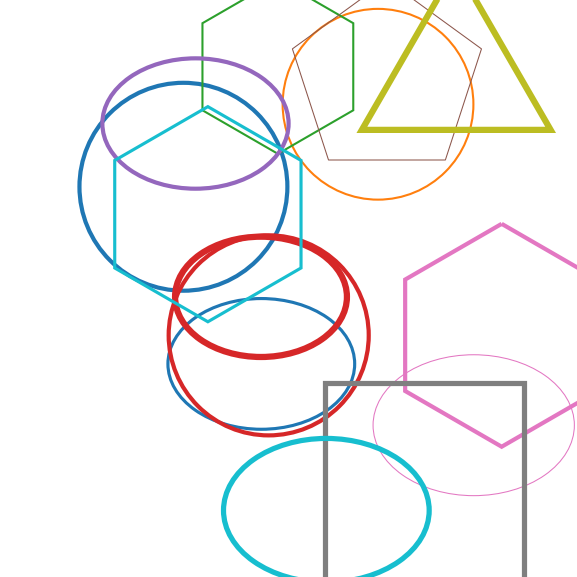[{"shape": "oval", "thickness": 1.5, "radius": 0.81, "center": [0.452, 0.369]}, {"shape": "circle", "thickness": 2, "radius": 0.9, "center": [0.318, 0.676]}, {"shape": "circle", "thickness": 1, "radius": 0.83, "center": [0.655, 0.819]}, {"shape": "hexagon", "thickness": 1, "radius": 0.75, "center": [0.481, 0.884]}, {"shape": "circle", "thickness": 2, "radius": 0.87, "center": [0.465, 0.418]}, {"shape": "oval", "thickness": 3, "radius": 0.74, "center": [0.452, 0.485]}, {"shape": "oval", "thickness": 2, "radius": 0.81, "center": [0.339, 0.785]}, {"shape": "pentagon", "thickness": 0.5, "radius": 0.86, "center": [0.67, 0.861]}, {"shape": "hexagon", "thickness": 2, "radius": 0.96, "center": [0.869, 0.419]}, {"shape": "oval", "thickness": 0.5, "radius": 0.87, "center": [0.82, 0.263]}, {"shape": "square", "thickness": 2.5, "radius": 0.86, "center": [0.736, 0.163]}, {"shape": "triangle", "thickness": 3, "radius": 0.94, "center": [0.79, 0.869]}, {"shape": "oval", "thickness": 2.5, "radius": 0.89, "center": [0.565, 0.115]}, {"shape": "hexagon", "thickness": 1.5, "radius": 0.93, "center": [0.36, 0.628]}]